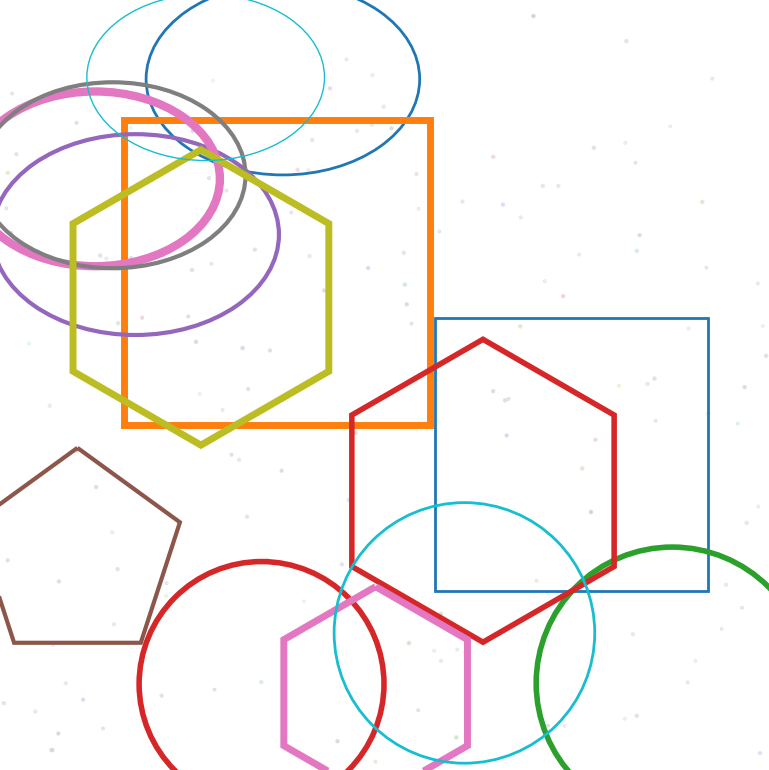[{"shape": "square", "thickness": 1, "radius": 0.89, "center": [0.742, 0.41]}, {"shape": "oval", "thickness": 1, "radius": 0.89, "center": [0.367, 0.897]}, {"shape": "square", "thickness": 2.5, "radius": 0.99, "center": [0.36, 0.646]}, {"shape": "circle", "thickness": 2, "radius": 0.88, "center": [0.873, 0.113]}, {"shape": "hexagon", "thickness": 2, "radius": 0.98, "center": [0.627, 0.363]}, {"shape": "circle", "thickness": 2, "radius": 0.8, "center": [0.34, 0.112]}, {"shape": "oval", "thickness": 1.5, "radius": 0.93, "center": [0.176, 0.695]}, {"shape": "pentagon", "thickness": 1.5, "radius": 0.7, "center": [0.101, 0.278]}, {"shape": "hexagon", "thickness": 2.5, "radius": 0.69, "center": [0.488, 0.1]}, {"shape": "oval", "thickness": 3, "radius": 0.81, "center": [0.124, 0.768]}, {"shape": "oval", "thickness": 1.5, "radius": 0.86, "center": [0.146, 0.772]}, {"shape": "hexagon", "thickness": 2.5, "radius": 0.96, "center": [0.261, 0.614]}, {"shape": "circle", "thickness": 1, "radius": 0.85, "center": [0.603, 0.178]}, {"shape": "oval", "thickness": 0.5, "radius": 0.77, "center": [0.267, 0.9]}]